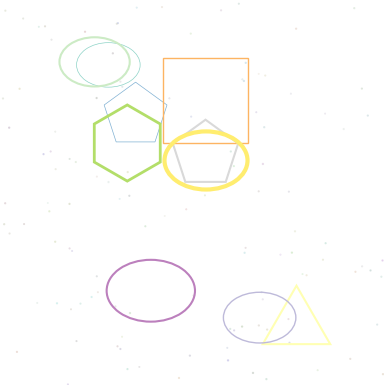[{"shape": "oval", "thickness": 0.5, "radius": 0.41, "center": [0.281, 0.831]}, {"shape": "triangle", "thickness": 1.5, "radius": 0.51, "center": [0.77, 0.157]}, {"shape": "oval", "thickness": 1, "radius": 0.47, "center": [0.674, 0.175]}, {"shape": "pentagon", "thickness": 0.5, "radius": 0.43, "center": [0.352, 0.701]}, {"shape": "square", "thickness": 1, "radius": 0.55, "center": [0.533, 0.739]}, {"shape": "hexagon", "thickness": 2, "radius": 0.49, "center": [0.331, 0.629]}, {"shape": "pentagon", "thickness": 1.5, "radius": 0.45, "center": [0.534, 0.6]}, {"shape": "oval", "thickness": 1.5, "radius": 0.57, "center": [0.392, 0.245]}, {"shape": "oval", "thickness": 1.5, "radius": 0.46, "center": [0.246, 0.839]}, {"shape": "oval", "thickness": 3, "radius": 0.54, "center": [0.535, 0.583]}]